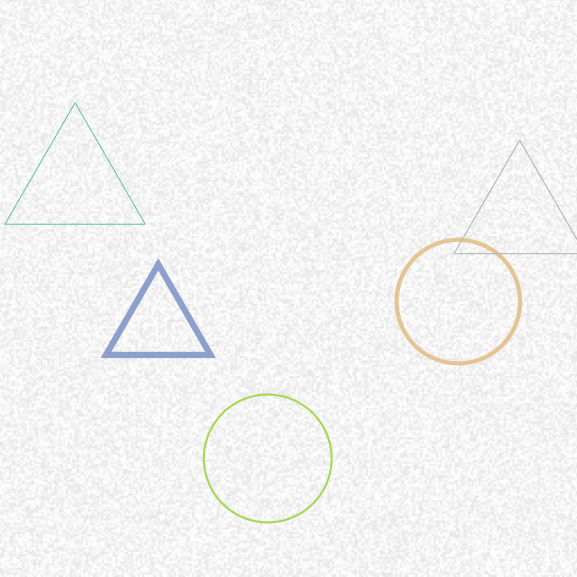[{"shape": "triangle", "thickness": 0.5, "radius": 0.7, "center": [0.13, 0.681]}, {"shape": "triangle", "thickness": 3, "radius": 0.52, "center": [0.274, 0.437]}, {"shape": "circle", "thickness": 1, "radius": 0.55, "center": [0.464, 0.205]}, {"shape": "circle", "thickness": 2, "radius": 0.53, "center": [0.794, 0.477]}, {"shape": "triangle", "thickness": 0.5, "radius": 0.66, "center": [0.9, 0.625]}]